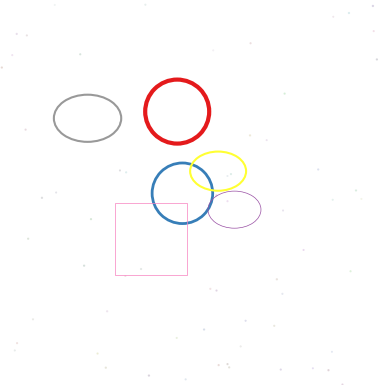[{"shape": "circle", "thickness": 3, "radius": 0.42, "center": [0.46, 0.71]}, {"shape": "circle", "thickness": 2, "radius": 0.39, "center": [0.474, 0.498]}, {"shape": "oval", "thickness": 0.5, "radius": 0.34, "center": [0.609, 0.455]}, {"shape": "oval", "thickness": 1.5, "radius": 0.36, "center": [0.567, 0.555]}, {"shape": "square", "thickness": 0.5, "radius": 0.47, "center": [0.391, 0.378]}, {"shape": "oval", "thickness": 1.5, "radius": 0.44, "center": [0.227, 0.693]}]